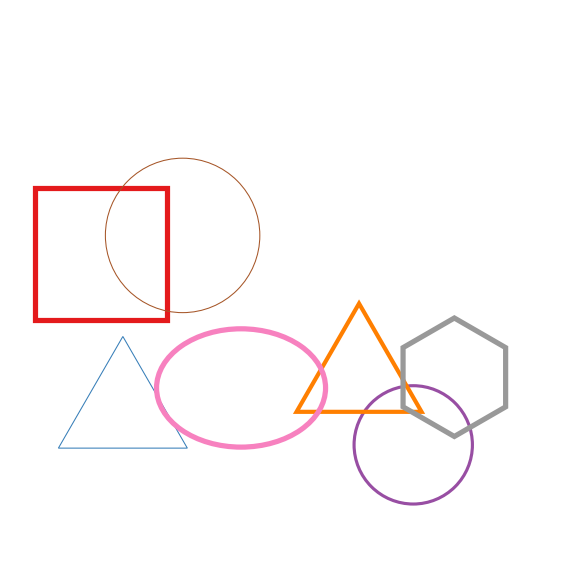[{"shape": "square", "thickness": 2.5, "radius": 0.57, "center": [0.174, 0.56]}, {"shape": "triangle", "thickness": 0.5, "radius": 0.64, "center": [0.213, 0.288]}, {"shape": "circle", "thickness": 1.5, "radius": 0.51, "center": [0.716, 0.229]}, {"shape": "triangle", "thickness": 2, "radius": 0.63, "center": [0.622, 0.349]}, {"shape": "circle", "thickness": 0.5, "radius": 0.67, "center": [0.316, 0.591]}, {"shape": "oval", "thickness": 2.5, "radius": 0.73, "center": [0.417, 0.327]}, {"shape": "hexagon", "thickness": 2.5, "radius": 0.51, "center": [0.787, 0.346]}]